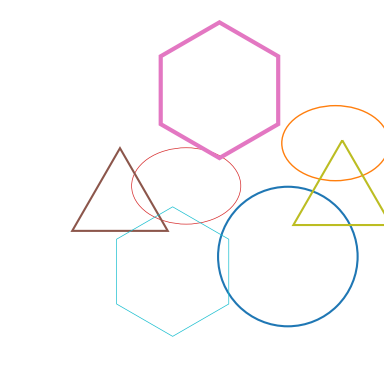[{"shape": "circle", "thickness": 1.5, "radius": 0.91, "center": [0.748, 0.334]}, {"shape": "oval", "thickness": 1, "radius": 0.7, "center": [0.871, 0.628]}, {"shape": "oval", "thickness": 0.5, "radius": 0.71, "center": [0.484, 0.517]}, {"shape": "triangle", "thickness": 1.5, "radius": 0.72, "center": [0.312, 0.472]}, {"shape": "hexagon", "thickness": 3, "radius": 0.88, "center": [0.57, 0.766]}, {"shape": "triangle", "thickness": 1.5, "radius": 0.73, "center": [0.889, 0.489]}, {"shape": "hexagon", "thickness": 0.5, "radius": 0.84, "center": [0.449, 0.295]}]